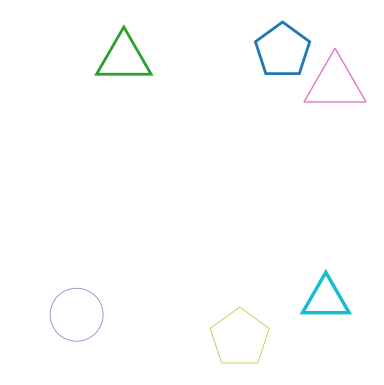[{"shape": "pentagon", "thickness": 2, "radius": 0.37, "center": [0.734, 0.869]}, {"shape": "triangle", "thickness": 2, "radius": 0.41, "center": [0.322, 0.848]}, {"shape": "circle", "thickness": 0.5, "radius": 0.34, "center": [0.199, 0.183]}, {"shape": "triangle", "thickness": 1, "radius": 0.47, "center": [0.87, 0.782]}, {"shape": "pentagon", "thickness": 0.5, "radius": 0.4, "center": [0.623, 0.122]}, {"shape": "triangle", "thickness": 2.5, "radius": 0.35, "center": [0.846, 0.223]}]